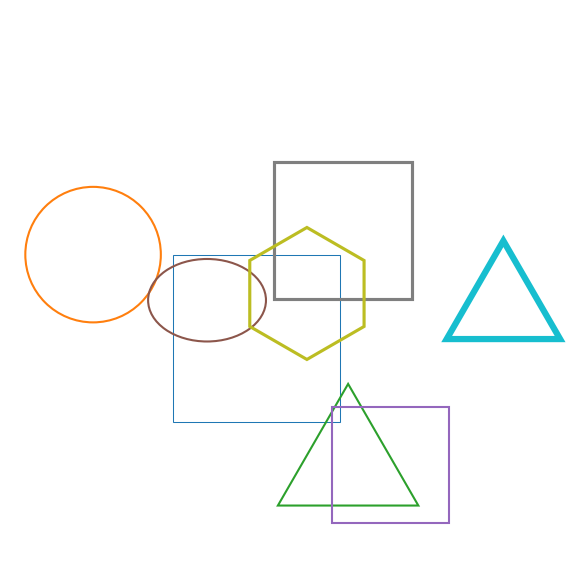[{"shape": "square", "thickness": 0.5, "radius": 0.72, "center": [0.443, 0.412]}, {"shape": "circle", "thickness": 1, "radius": 0.59, "center": [0.161, 0.558]}, {"shape": "triangle", "thickness": 1, "radius": 0.7, "center": [0.603, 0.194]}, {"shape": "square", "thickness": 1, "radius": 0.51, "center": [0.677, 0.194]}, {"shape": "oval", "thickness": 1, "radius": 0.51, "center": [0.359, 0.479]}, {"shape": "square", "thickness": 1.5, "radius": 0.59, "center": [0.594, 0.6]}, {"shape": "hexagon", "thickness": 1.5, "radius": 0.57, "center": [0.531, 0.491]}, {"shape": "triangle", "thickness": 3, "radius": 0.57, "center": [0.872, 0.469]}]